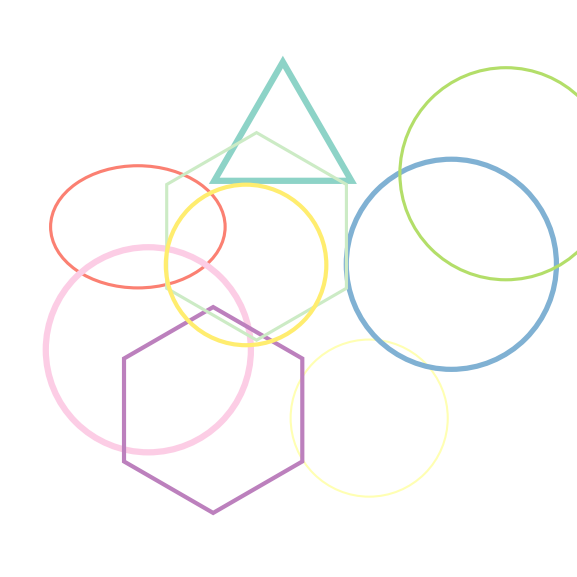[{"shape": "triangle", "thickness": 3, "radius": 0.69, "center": [0.49, 0.755]}, {"shape": "circle", "thickness": 1, "radius": 0.68, "center": [0.639, 0.275]}, {"shape": "oval", "thickness": 1.5, "radius": 0.76, "center": [0.239, 0.606]}, {"shape": "circle", "thickness": 2.5, "radius": 0.91, "center": [0.782, 0.541]}, {"shape": "circle", "thickness": 1.5, "radius": 0.92, "center": [0.876, 0.698]}, {"shape": "circle", "thickness": 3, "radius": 0.89, "center": [0.257, 0.393]}, {"shape": "hexagon", "thickness": 2, "radius": 0.89, "center": [0.369, 0.289]}, {"shape": "hexagon", "thickness": 1.5, "radius": 0.9, "center": [0.444, 0.59]}, {"shape": "circle", "thickness": 2, "radius": 0.69, "center": [0.426, 0.54]}]